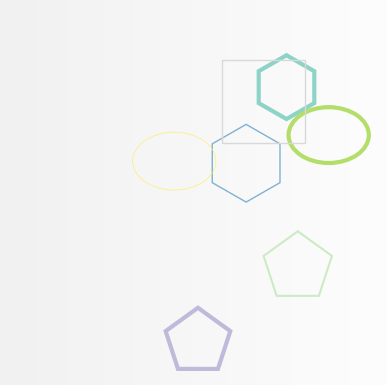[{"shape": "hexagon", "thickness": 3, "radius": 0.41, "center": [0.739, 0.774]}, {"shape": "pentagon", "thickness": 3, "radius": 0.44, "center": [0.511, 0.113]}, {"shape": "hexagon", "thickness": 1, "radius": 0.5, "center": [0.635, 0.576]}, {"shape": "oval", "thickness": 3, "radius": 0.52, "center": [0.848, 0.649]}, {"shape": "square", "thickness": 1, "radius": 0.54, "center": [0.68, 0.737]}, {"shape": "pentagon", "thickness": 1.5, "radius": 0.46, "center": [0.768, 0.307]}, {"shape": "oval", "thickness": 0.5, "radius": 0.54, "center": [0.45, 0.582]}]